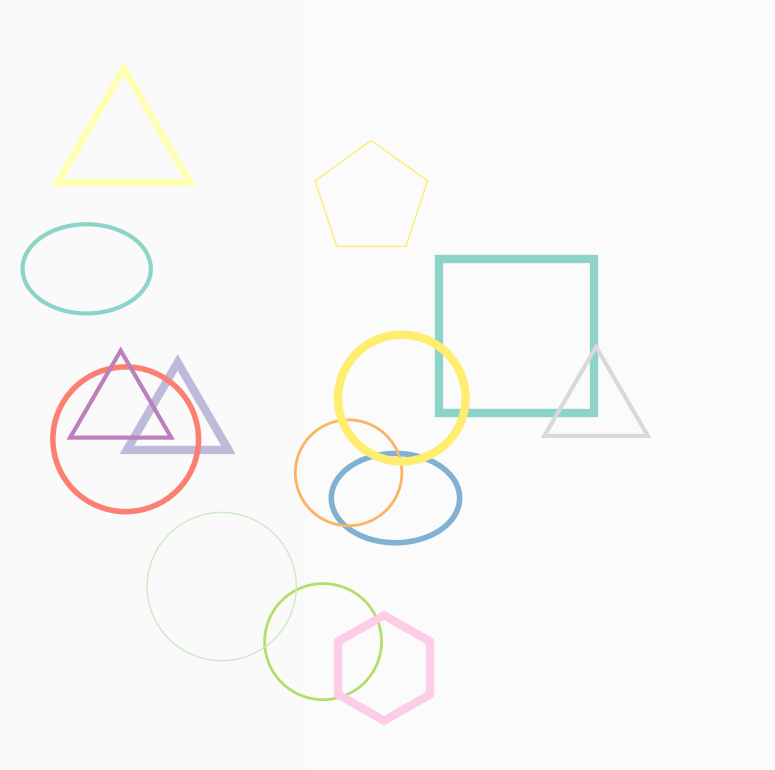[{"shape": "oval", "thickness": 1.5, "radius": 0.41, "center": [0.112, 0.651]}, {"shape": "square", "thickness": 3, "radius": 0.5, "center": [0.667, 0.564]}, {"shape": "triangle", "thickness": 2.5, "radius": 0.49, "center": [0.16, 0.812]}, {"shape": "triangle", "thickness": 3, "radius": 0.38, "center": [0.229, 0.453]}, {"shape": "circle", "thickness": 2, "radius": 0.47, "center": [0.162, 0.43]}, {"shape": "oval", "thickness": 2, "radius": 0.41, "center": [0.51, 0.353]}, {"shape": "circle", "thickness": 1, "radius": 0.34, "center": [0.45, 0.386]}, {"shape": "circle", "thickness": 1, "radius": 0.38, "center": [0.417, 0.167]}, {"shape": "hexagon", "thickness": 3, "radius": 0.34, "center": [0.495, 0.132]}, {"shape": "triangle", "thickness": 1.5, "radius": 0.39, "center": [0.769, 0.472]}, {"shape": "triangle", "thickness": 1.5, "radius": 0.38, "center": [0.156, 0.469]}, {"shape": "circle", "thickness": 0.5, "radius": 0.48, "center": [0.286, 0.238]}, {"shape": "circle", "thickness": 3, "radius": 0.41, "center": [0.518, 0.483]}, {"shape": "pentagon", "thickness": 0.5, "radius": 0.38, "center": [0.479, 0.742]}]